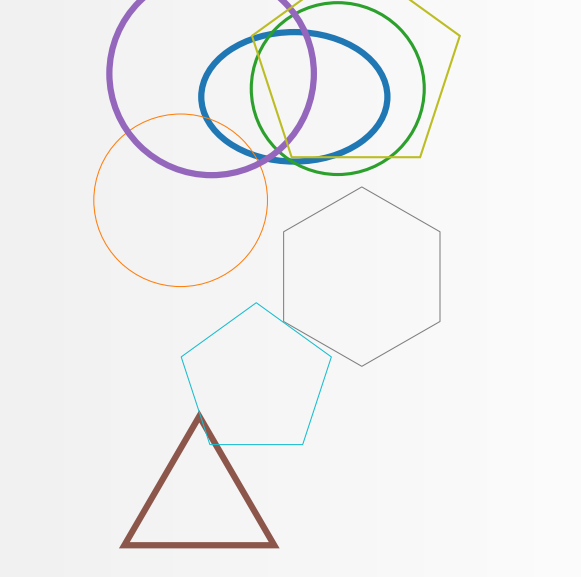[{"shape": "oval", "thickness": 3, "radius": 0.8, "center": [0.506, 0.831]}, {"shape": "circle", "thickness": 0.5, "radius": 0.75, "center": [0.311, 0.652]}, {"shape": "circle", "thickness": 1.5, "radius": 0.74, "center": [0.581, 0.846]}, {"shape": "circle", "thickness": 3, "radius": 0.88, "center": [0.364, 0.872]}, {"shape": "triangle", "thickness": 3, "radius": 0.74, "center": [0.343, 0.129]}, {"shape": "hexagon", "thickness": 0.5, "radius": 0.78, "center": [0.622, 0.52]}, {"shape": "pentagon", "thickness": 1, "radius": 0.94, "center": [0.612, 0.879]}, {"shape": "pentagon", "thickness": 0.5, "radius": 0.68, "center": [0.441, 0.339]}]